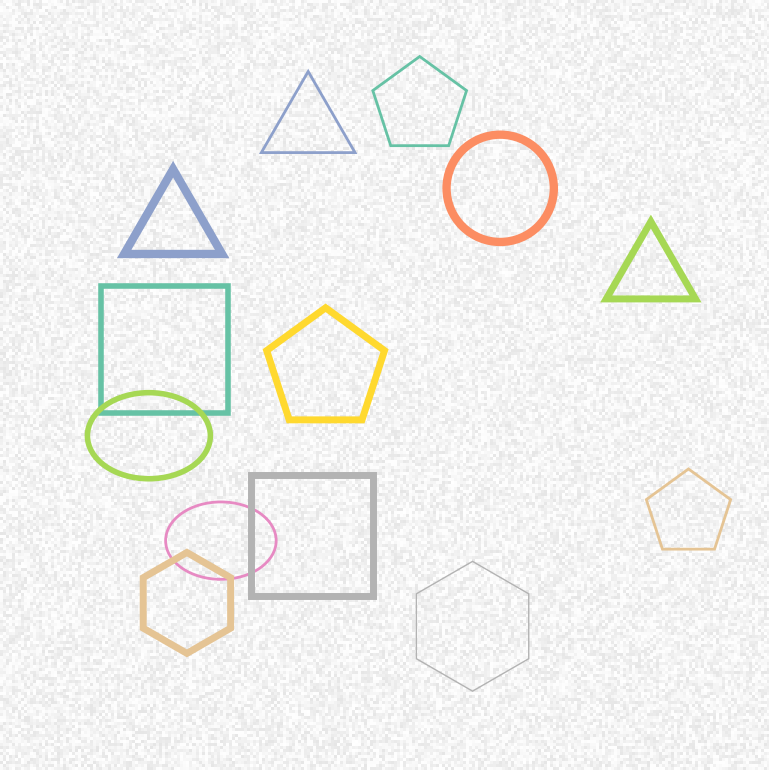[{"shape": "pentagon", "thickness": 1, "radius": 0.32, "center": [0.545, 0.863]}, {"shape": "square", "thickness": 2, "radius": 0.41, "center": [0.214, 0.546]}, {"shape": "circle", "thickness": 3, "radius": 0.35, "center": [0.65, 0.755]}, {"shape": "triangle", "thickness": 1, "radius": 0.35, "center": [0.4, 0.837]}, {"shape": "triangle", "thickness": 3, "radius": 0.37, "center": [0.225, 0.707]}, {"shape": "oval", "thickness": 1, "radius": 0.36, "center": [0.287, 0.298]}, {"shape": "oval", "thickness": 2, "radius": 0.4, "center": [0.193, 0.434]}, {"shape": "triangle", "thickness": 2.5, "radius": 0.33, "center": [0.845, 0.645]}, {"shape": "pentagon", "thickness": 2.5, "radius": 0.4, "center": [0.423, 0.52]}, {"shape": "pentagon", "thickness": 1, "radius": 0.29, "center": [0.894, 0.333]}, {"shape": "hexagon", "thickness": 2.5, "radius": 0.33, "center": [0.243, 0.217]}, {"shape": "hexagon", "thickness": 0.5, "radius": 0.42, "center": [0.614, 0.187]}, {"shape": "square", "thickness": 2.5, "radius": 0.39, "center": [0.405, 0.305]}]